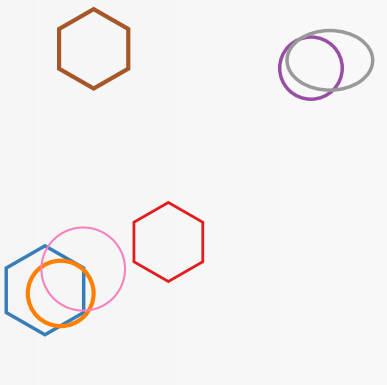[{"shape": "hexagon", "thickness": 2, "radius": 0.51, "center": [0.434, 0.371]}, {"shape": "hexagon", "thickness": 2.5, "radius": 0.58, "center": [0.116, 0.246]}, {"shape": "circle", "thickness": 2.5, "radius": 0.4, "center": [0.803, 0.823]}, {"shape": "circle", "thickness": 3, "radius": 0.42, "center": [0.157, 0.238]}, {"shape": "hexagon", "thickness": 3, "radius": 0.52, "center": [0.242, 0.873]}, {"shape": "circle", "thickness": 1.5, "radius": 0.54, "center": [0.215, 0.301]}, {"shape": "oval", "thickness": 2.5, "radius": 0.55, "center": [0.851, 0.843]}]